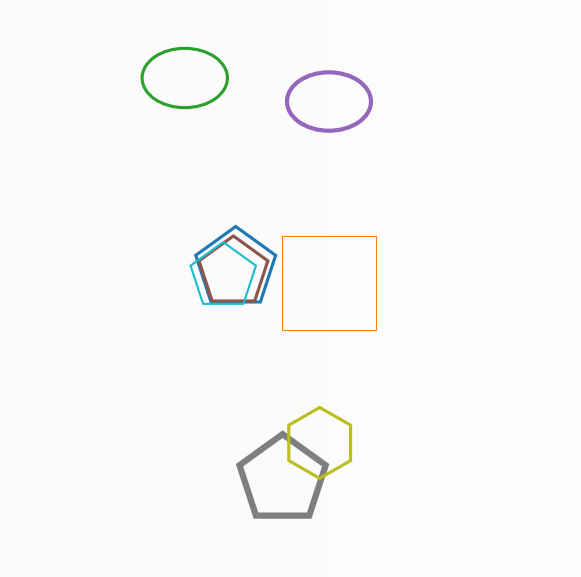[{"shape": "pentagon", "thickness": 1.5, "radius": 0.36, "center": [0.405, 0.535]}, {"shape": "square", "thickness": 0.5, "radius": 0.41, "center": [0.566, 0.509]}, {"shape": "oval", "thickness": 1.5, "radius": 0.37, "center": [0.318, 0.864]}, {"shape": "oval", "thickness": 2, "radius": 0.36, "center": [0.566, 0.823]}, {"shape": "pentagon", "thickness": 1.5, "radius": 0.31, "center": [0.402, 0.528]}, {"shape": "pentagon", "thickness": 3, "radius": 0.39, "center": [0.486, 0.169]}, {"shape": "hexagon", "thickness": 1.5, "radius": 0.31, "center": [0.55, 0.232]}, {"shape": "pentagon", "thickness": 1, "radius": 0.3, "center": [0.384, 0.521]}]